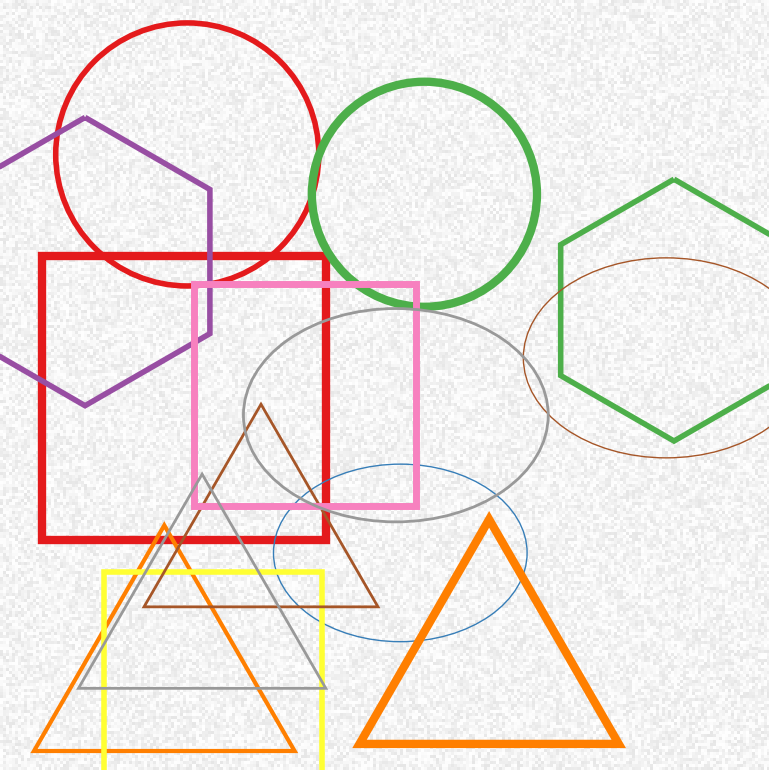[{"shape": "square", "thickness": 3, "radius": 0.92, "center": [0.239, 0.483]}, {"shape": "circle", "thickness": 2, "radius": 0.85, "center": [0.243, 0.799]}, {"shape": "oval", "thickness": 0.5, "radius": 0.82, "center": [0.52, 0.282]}, {"shape": "circle", "thickness": 3, "radius": 0.73, "center": [0.551, 0.748]}, {"shape": "hexagon", "thickness": 2, "radius": 0.85, "center": [0.875, 0.597]}, {"shape": "hexagon", "thickness": 2, "radius": 0.94, "center": [0.11, 0.66]}, {"shape": "triangle", "thickness": 3, "radius": 0.97, "center": [0.635, 0.131]}, {"shape": "triangle", "thickness": 1.5, "radius": 0.98, "center": [0.213, 0.122]}, {"shape": "square", "thickness": 2, "radius": 0.71, "center": [0.277, 0.115]}, {"shape": "triangle", "thickness": 1, "radius": 0.88, "center": [0.339, 0.3]}, {"shape": "oval", "thickness": 0.5, "radius": 0.93, "center": [0.865, 0.535]}, {"shape": "square", "thickness": 2.5, "radius": 0.72, "center": [0.396, 0.487]}, {"shape": "triangle", "thickness": 1, "radius": 0.93, "center": [0.262, 0.199]}, {"shape": "oval", "thickness": 1, "radius": 0.99, "center": [0.514, 0.461]}]